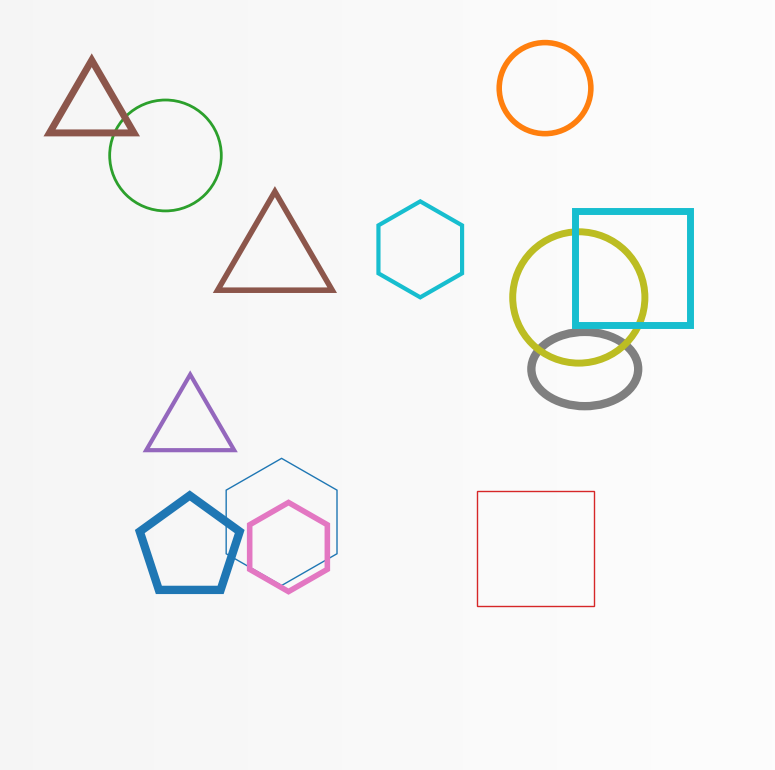[{"shape": "hexagon", "thickness": 0.5, "radius": 0.41, "center": [0.363, 0.322]}, {"shape": "pentagon", "thickness": 3, "radius": 0.34, "center": [0.245, 0.289]}, {"shape": "circle", "thickness": 2, "radius": 0.3, "center": [0.703, 0.886]}, {"shape": "circle", "thickness": 1, "radius": 0.36, "center": [0.214, 0.798]}, {"shape": "square", "thickness": 0.5, "radius": 0.38, "center": [0.691, 0.287]}, {"shape": "triangle", "thickness": 1.5, "radius": 0.33, "center": [0.245, 0.448]}, {"shape": "triangle", "thickness": 2, "radius": 0.43, "center": [0.355, 0.666]}, {"shape": "triangle", "thickness": 2.5, "radius": 0.31, "center": [0.118, 0.859]}, {"shape": "hexagon", "thickness": 2, "radius": 0.29, "center": [0.372, 0.29]}, {"shape": "oval", "thickness": 3, "radius": 0.34, "center": [0.755, 0.521]}, {"shape": "circle", "thickness": 2.5, "radius": 0.43, "center": [0.747, 0.614]}, {"shape": "hexagon", "thickness": 1.5, "radius": 0.31, "center": [0.542, 0.676]}, {"shape": "square", "thickness": 2.5, "radius": 0.37, "center": [0.816, 0.651]}]